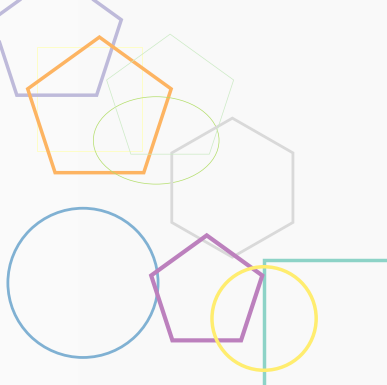[{"shape": "square", "thickness": 2.5, "radius": 0.97, "center": [0.874, 0.13]}, {"shape": "square", "thickness": 0.5, "radius": 0.68, "center": [0.232, 0.743]}, {"shape": "pentagon", "thickness": 2.5, "radius": 0.88, "center": [0.146, 0.894]}, {"shape": "circle", "thickness": 2, "radius": 0.97, "center": [0.214, 0.265]}, {"shape": "pentagon", "thickness": 2.5, "radius": 0.97, "center": [0.257, 0.709]}, {"shape": "oval", "thickness": 0.5, "radius": 0.81, "center": [0.403, 0.635]}, {"shape": "hexagon", "thickness": 2, "radius": 0.9, "center": [0.6, 0.513]}, {"shape": "pentagon", "thickness": 3, "radius": 0.75, "center": [0.533, 0.238]}, {"shape": "pentagon", "thickness": 0.5, "radius": 0.86, "center": [0.439, 0.739]}, {"shape": "circle", "thickness": 2.5, "radius": 0.67, "center": [0.681, 0.173]}]